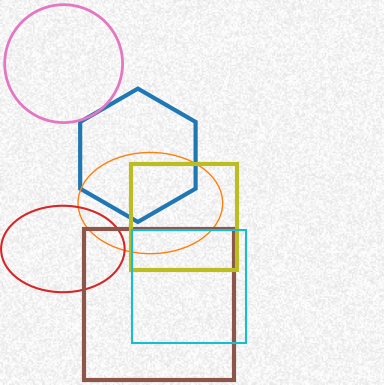[{"shape": "hexagon", "thickness": 3, "radius": 0.87, "center": [0.358, 0.597]}, {"shape": "oval", "thickness": 1, "radius": 0.94, "center": [0.391, 0.473]}, {"shape": "oval", "thickness": 1.5, "radius": 0.8, "center": [0.163, 0.353]}, {"shape": "square", "thickness": 3, "radius": 0.98, "center": [0.413, 0.209]}, {"shape": "circle", "thickness": 2, "radius": 0.77, "center": [0.165, 0.835]}, {"shape": "square", "thickness": 3, "radius": 0.69, "center": [0.477, 0.437]}, {"shape": "square", "thickness": 1.5, "radius": 0.74, "center": [0.492, 0.256]}]